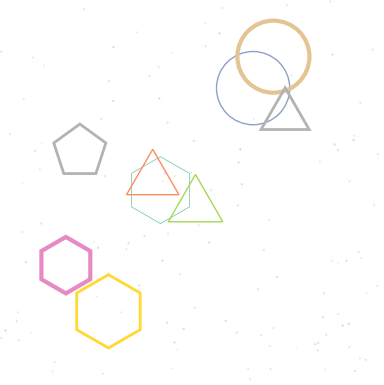[{"shape": "hexagon", "thickness": 0.5, "radius": 0.43, "center": [0.417, 0.506]}, {"shape": "triangle", "thickness": 1, "radius": 0.39, "center": [0.397, 0.534]}, {"shape": "circle", "thickness": 1, "radius": 0.48, "center": [0.657, 0.771]}, {"shape": "hexagon", "thickness": 3, "radius": 0.37, "center": [0.171, 0.311]}, {"shape": "triangle", "thickness": 1, "radius": 0.41, "center": [0.508, 0.465]}, {"shape": "hexagon", "thickness": 2, "radius": 0.48, "center": [0.282, 0.191]}, {"shape": "circle", "thickness": 3, "radius": 0.47, "center": [0.71, 0.853]}, {"shape": "pentagon", "thickness": 2, "radius": 0.36, "center": [0.207, 0.607]}, {"shape": "triangle", "thickness": 2, "radius": 0.36, "center": [0.741, 0.7]}]